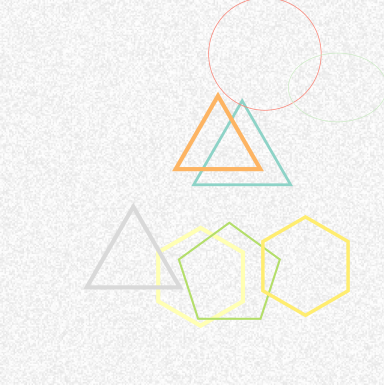[{"shape": "triangle", "thickness": 2, "radius": 0.73, "center": [0.629, 0.593]}, {"shape": "hexagon", "thickness": 3, "radius": 0.64, "center": [0.521, 0.281]}, {"shape": "circle", "thickness": 0.5, "radius": 0.73, "center": [0.688, 0.86]}, {"shape": "triangle", "thickness": 3, "radius": 0.63, "center": [0.566, 0.624]}, {"shape": "pentagon", "thickness": 1.5, "radius": 0.69, "center": [0.596, 0.283]}, {"shape": "triangle", "thickness": 3, "radius": 0.7, "center": [0.346, 0.323]}, {"shape": "oval", "thickness": 0.5, "radius": 0.64, "center": [0.877, 0.773]}, {"shape": "hexagon", "thickness": 2.5, "radius": 0.64, "center": [0.793, 0.309]}]